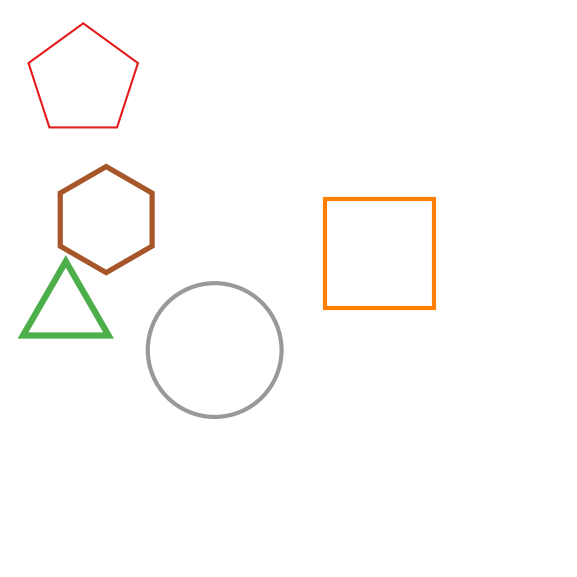[{"shape": "pentagon", "thickness": 1, "radius": 0.5, "center": [0.144, 0.859]}, {"shape": "triangle", "thickness": 3, "radius": 0.43, "center": [0.114, 0.461]}, {"shape": "square", "thickness": 2, "radius": 0.47, "center": [0.657, 0.56]}, {"shape": "hexagon", "thickness": 2.5, "radius": 0.46, "center": [0.184, 0.619]}, {"shape": "circle", "thickness": 2, "radius": 0.58, "center": [0.372, 0.393]}]